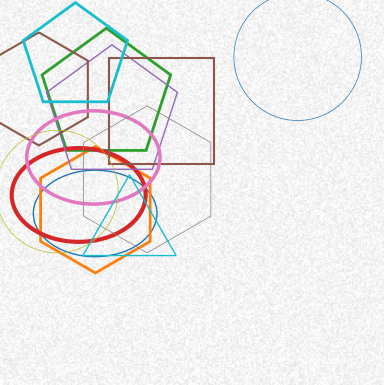[{"shape": "circle", "thickness": 0.5, "radius": 0.83, "center": [0.773, 0.853]}, {"shape": "oval", "thickness": 1, "radius": 0.8, "center": [0.247, 0.446]}, {"shape": "hexagon", "thickness": 2, "radius": 0.82, "center": [0.248, 0.455]}, {"shape": "pentagon", "thickness": 2, "radius": 0.88, "center": [0.276, 0.751]}, {"shape": "oval", "thickness": 3, "radius": 0.87, "center": [0.204, 0.494]}, {"shape": "pentagon", "thickness": 1, "radius": 0.89, "center": [0.291, 0.705]}, {"shape": "hexagon", "thickness": 1.5, "radius": 0.73, "center": [0.101, 0.769]}, {"shape": "square", "thickness": 1.5, "radius": 0.69, "center": [0.419, 0.712]}, {"shape": "oval", "thickness": 2.5, "radius": 0.87, "center": [0.242, 0.591]}, {"shape": "hexagon", "thickness": 0.5, "radius": 0.95, "center": [0.382, 0.534]}, {"shape": "circle", "thickness": 0.5, "radius": 0.8, "center": [0.148, 0.502]}, {"shape": "triangle", "thickness": 1, "radius": 0.7, "center": [0.336, 0.406]}, {"shape": "pentagon", "thickness": 2, "radius": 0.71, "center": [0.196, 0.851]}]